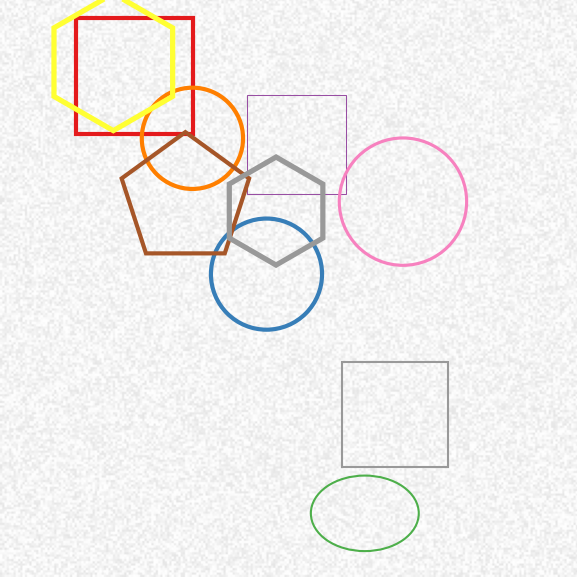[{"shape": "square", "thickness": 2, "radius": 0.51, "center": [0.232, 0.868]}, {"shape": "circle", "thickness": 2, "radius": 0.48, "center": [0.461, 0.524]}, {"shape": "oval", "thickness": 1, "radius": 0.47, "center": [0.632, 0.11]}, {"shape": "square", "thickness": 0.5, "radius": 0.43, "center": [0.513, 0.749]}, {"shape": "circle", "thickness": 2, "radius": 0.44, "center": [0.333, 0.76]}, {"shape": "hexagon", "thickness": 2.5, "radius": 0.59, "center": [0.196, 0.892]}, {"shape": "pentagon", "thickness": 2, "radius": 0.58, "center": [0.321, 0.654]}, {"shape": "circle", "thickness": 1.5, "radius": 0.55, "center": [0.698, 0.65]}, {"shape": "square", "thickness": 1, "radius": 0.46, "center": [0.684, 0.282]}, {"shape": "hexagon", "thickness": 2.5, "radius": 0.47, "center": [0.478, 0.634]}]